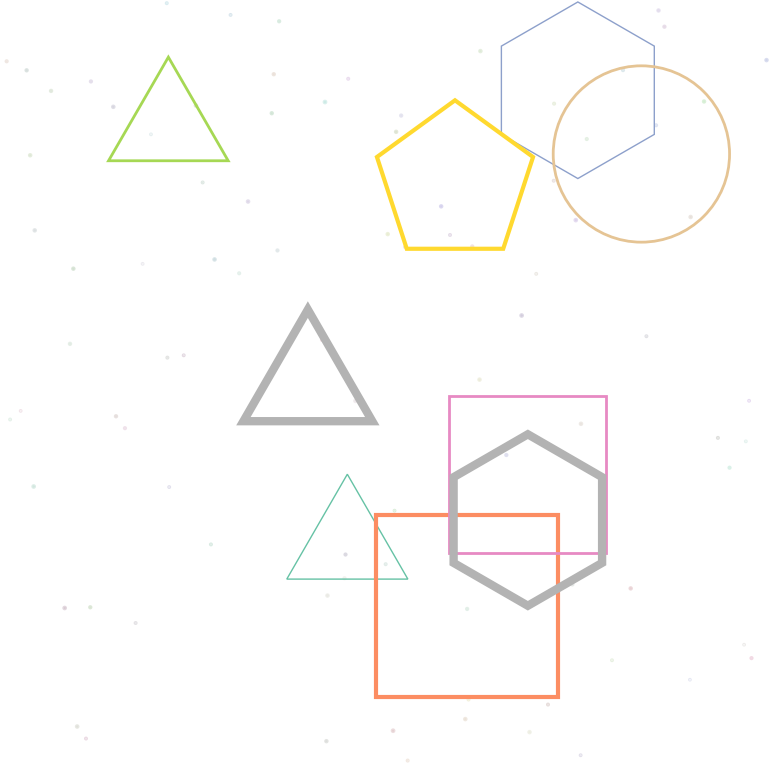[{"shape": "triangle", "thickness": 0.5, "radius": 0.45, "center": [0.451, 0.293]}, {"shape": "square", "thickness": 1.5, "radius": 0.59, "center": [0.607, 0.213]}, {"shape": "hexagon", "thickness": 0.5, "radius": 0.57, "center": [0.75, 0.883]}, {"shape": "square", "thickness": 1, "radius": 0.51, "center": [0.685, 0.384]}, {"shape": "triangle", "thickness": 1, "radius": 0.45, "center": [0.219, 0.836]}, {"shape": "pentagon", "thickness": 1.5, "radius": 0.53, "center": [0.591, 0.763]}, {"shape": "circle", "thickness": 1, "radius": 0.57, "center": [0.833, 0.8]}, {"shape": "hexagon", "thickness": 3, "radius": 0.56, "center": [0.686, 0.325]}, {"shape": "triangle", "thickness": 3, "radius": 0.48, "center": [0.4, 0.501]}]